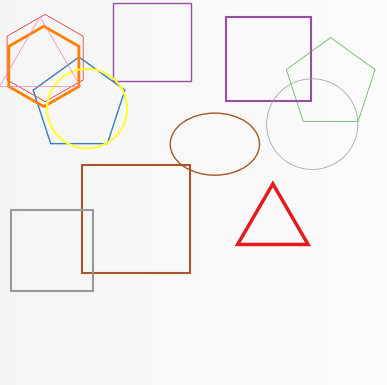[{"shape": "hexagon", "thickness": 0.5, "radius": 0.57, "center": [0.116, 0.849]}, {"shape": "triangle", "thickness": 2.5, "radius": 0.52, "center": [0.704, 0.418]}, {"shape": "pentagon", "thickness": 1, "radius": 0.62, "center": [0.204, 0.727]}, {"shape": "pentagon", "thickness": 0.5, "radius": 0.6, "center": [0.853, 0.782]}, {"shape": "square", "thickness": 1, "radius": 0.5, "center": [0.392, 0.89]}, {"shape": "square", "thickness": 1.5, "radius": 0.54, "center": [0.693, 0.847]}, {"shape": "hexagon", "thickness": 2, "radius": 0.52, "center": [0.113, 0.827]}, {"shape": "circle", "thickness": 1.5, "radius": 0.52, "center": [0.225, 0.718]}, {"shape": "oval", "thickness": 1, "radius": 0.58, "center": [0.554, 0.626]}, {"shape": "square", "thickness": 1.5, "radius": 0.7, "center": [0.351, 0.431]}, {"shape": "triangle", "thickness": 0.5, "radius": 0.6, "center": [0.103, 0.836]}, {"shape": "square", "thickness": 1.5, "radius": 0.53, "center": [0.133, 0.349]}, {"shape": "circle", "thickness": 0.5, "radius": 0.59, "center": [0.806, 0.678]}]